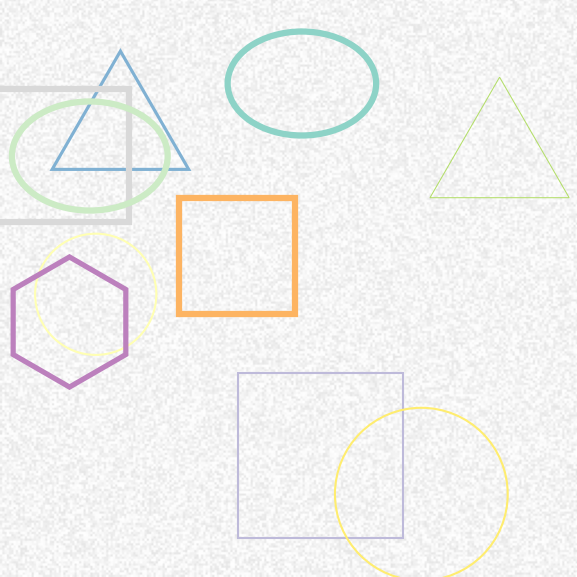[{"shape": "oval", "thickness": 3, "radius": 0.64, "center": [0.523, 0.855]}, {"shape": "circle", "thickness": 1, "radius": 0.52, "center": [0.166, 0.49]}, {"shape": "square", "thickness": 1, "radius": 0.71, "center": [0.556, 0.21]}, {"shape": "triangle", "thickness": 1.5, "radius": 0.68, "center": [0.209, 0.774]}, {"shape": "square", "thickness": 3, "radius": 0.5, "center": [0.411, 0.556]}, {"shape": "triangle", "thickness": 0.5, "radius": 0.7, "center": [0.865, 0.726]}, {"shape": "square", "thickness": 3, "radius": 0.57, "center": [0.109, 0.73]}, {"shape": "hexagon", "thickness": 2.5, "radius": 0.56, "center": [0.12, 0.442]}, {"shape": "oval", "thickness": 3, "radius": 0.67, "center": [0.155, 0.729]}, {"shape": "circle", "thickness": 1, "radius": 0.75, "center": [0.73, 0.143]}]